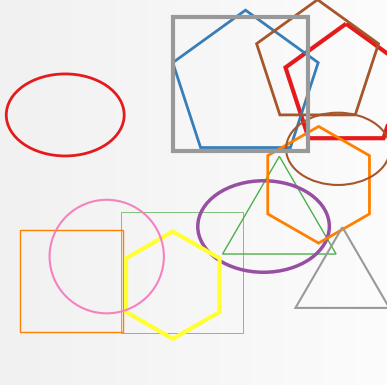[{"shape": "pentagon", "thickness": 3, "radius": 0.82, "center": [0.893, 0.774]}, {"shape": "oval", "thickness": 2, "radius": 0.76, "center": [0.168, 0.701]}, {"shape": "pentagon", "thickness": 2, "radius": 0.99, "center": [0.634, 0.776]}, {"shape": "triangle", "thickness": 1, "radius": 0.85, "center": [0.721, 0.425]}, {"shape": "square", "thickness": 0.5, "radius": 0.79, "center": [0.469, 0.293]}, {"shape": "oval", "thickness": 2.5, "radius": 0.85, "center": [0.68, 0.412]}, {"shape": "hexagon", "thickness": 2, "radius": 0.76, "center": [0.822, 0.52]}, {"shape": "square", "thickness": 1, "radius": 0.67, "center": [0.184, 0.27]}, {"shape": "hexagon", "thickness": 3, "radius": 0.7, "center": [0.446, 0.259]}, {"shape": "pentagon", "thickness": 2, "radius": 0.83, "center": [0.819, 0.835]}, {"shape": "oval", "thickness": 1.5, "radius": 0.67, "center": [0.872, 0.613]}, {"shape": "circle", "thickness": 1.5, "radius": 0.74, "center": [0.275, 0.334]}, {"shape": "square", "thickness": 3, "radius": 0.87, "center": [0.621, 0.782]}, {"shape": "triangle", "thickness": 1.5, "radius": 0.7, "center": [0.884, 0.27]}]